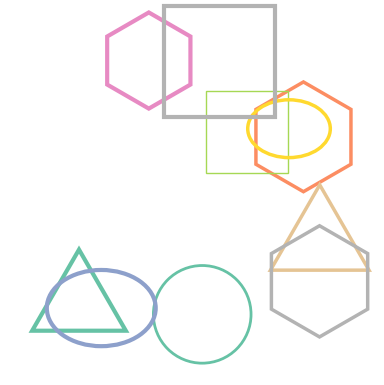[{"shape": "circle", "thickness": 2, "radius": 0.63, "center": [0.525, 0.184]}, {"shape": "triangle", "thickness": 3, "radius": 0.7, "center": [0.205, 0.211]}, {"shape": "hexagon", "thickness": 2.5, "radius": 0.71, "center": [0.788, 0.645]}, {"shape": "oval", "thickness": 3, "radius": 0.71, "center": [0.263, 0.2]}, {"shape": "hexagon", "thickness": 3, "radius": 0.62, "center": [0.387, 0.843]}, {"shape": "square", "thickness": 1, "radius": 0.53, "center": [0.643, 0.658]}, {"shape": "oval", "thickness": 2.5, "radius": 0.54, "center": [0.751, 0.666]}, {"shape": "triangle", "thickness": 2.5, "radius": 0.74, "center": [0.83, 0.372]}, {"shape": "square", "thickness": 3, "radius": 0.72, "center": [0.57, 0.841]}, {"shape": "hexagon", "thickness": 2.5, "radius": 0.72, "center": [0.83, 0.269]}]